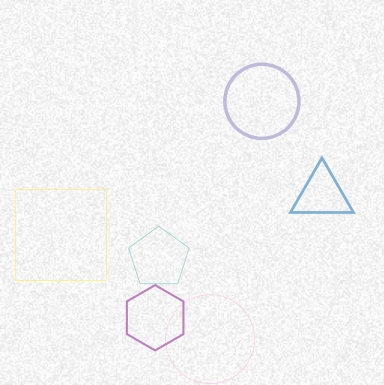[{"shape": "pentagon", "thickness": 0.5, "radius": 0.41, "center": [0.413, 0.33]}, {"shape": "circle", "thickness": 2.5, "radius": 0.48, "center": [0.68, 0.737]}, {"shape": "triangle", "thickness": 2, "radius": 0.47, "center": [0.836, 0.495]}, {"shape": "circle", "thickness": 0.5, "radius": 0.58, "center": [0.546, 0.119]}, {"shape": "hexagon", "thickness": 1.5, "radius": 0.42, "center": [0.403, 0.175]}, {"shape": "square", "thickness": 0.5, "radius": 0.59, "center": [0.158, 0.39]}]